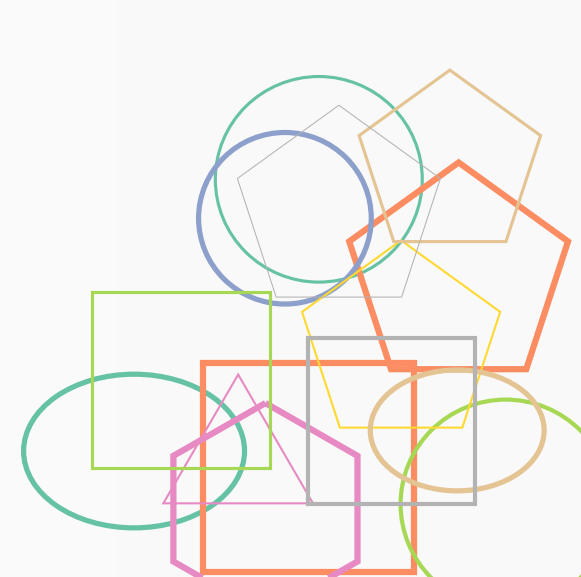[{"shape": "circle", "thickness": 1.5, "radius": 0.89, "center": [0.548, 0.689]}, {"shape": "oval", "thickness": 2.5, "radius": 0.95, "center": [0.231, 0.218]}, {"shape": "square", "thickness": 3, "radius": 0.9, "center": [0.531, 0.19]}, {"shape": "pentagon", "thickness": 3, "radius": 0.99, "center": [0.789, 0.52]}, {"shape": "circle", "thickness": 2.5, "radius": 0.74, "center": [0.49, 0.621]}, {"shape": "hexagon", "thickness": 3, "radius": 0.91, "center": [0.457, 0.118]}, {"shape": "triangle", "thickness": 1, "radius": 0.74, "center": [0.41, 0.202]}, {"shape": "circle", "thickness": 2, "radius": 0.9, "center": [0.87, 0.126]}, {"shape": "square", "thickness": 1.5, "radius": 0.76, "center": [0.311, 0.341]}, {"shape": "pentagon", "thickness": 1, "radius": 0.9, "center": [0.69, 0.404]}, {"shape": "oval", "thickness": 2.5, "radius": 0.75, "center": [0.787, 0.254]}, {"shape": "pentagon", "thickness": 1.5, "radius": 0.82, "center": [0.774, 0.714]}, {"shape": "pentagon", "thickness": 0.5, "radius": 0.92, "center": [0.583, 0.633]}, {"shape": "square", "thickness": 2, "radius": 0.72, "center": [0.673, 0.27]}]